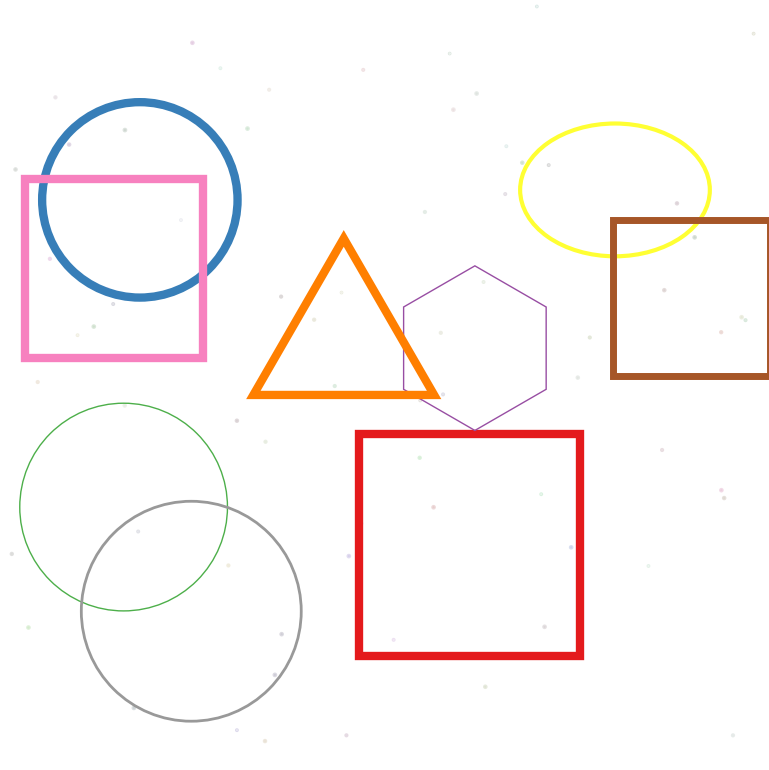[{"shape": "square", "thickness": 3, "radius": 0.72, "center": [0.61, 0.292]}, {"shape": "circle", "thickness": 3, "radius": 0.63, "center": [0.182, 0.74]}, {"shape": "circle", "thickness": 0.5, "radius": 0.67, "center": [0.161, 0.341]}, {"shape": "hexagon", "thickness": 0.5, "radius": 0.53, "center": [0.617, 0.548]}, {"shape": "triangle", "thickness": 3, "radius": 0.68, "center": [0.446, 0.555]}, {"shape": "oval", "thickness": 1.5, "radius": 0.62, "center": [0.799, 0.753]}, {"shape": "square", "thickness": 2.5, "radius": 0.51, "center": [0.898, 0.613]}, {"shape": "square", "thickness": 3, "radius": 0.58, "center": [0.148, 0.651]}, {"shape": "circle", "thickness": 1, "radius": 0.71, "center": [0.248, 0.206]}]